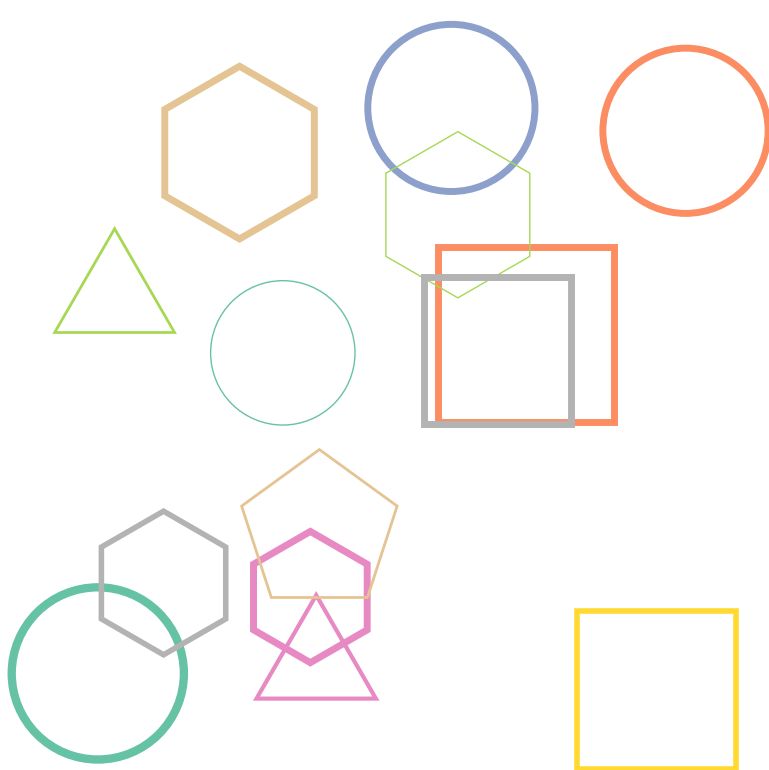[{"shape": "circle", "thickness": 0.5, "radius": 0.47, "center": [0.367, 0.542]}, {"shape": "circle", "thickness": 3, "radius": 0.56, "center": [0.127, 0.125]}, {"shape": "square", "thickness": 2.5, "radius": 0.57, "center": [0.683, 0.565]}, {"shape": "circle", "thickness": 2.5, "radius": 0.54, "center": [0.89, 0.83]}, {"shape": "circle", "thickness": 2.5, "radius": 0.54, "center": [0.586, 0.86]}, {"shape": "triangle", "thickness": 1.5, "radius": 0.45, "center": [0.411, 0.137]}, {"shape": "hexagon", "thickness": 2.5, "radius": 0.43, "center": [0.403, 0.225]}, {"shape": "hexagon", "thickness": 0.5, "radius": 0.54, "center": [0.595, 0.721]}, {"shape": "triangle", "thickness": 1, "radius": 0.45, "center": [0.149, 0.613]}, {"shape": "square", "thickness": 2, "radius": 0.51, "center": [0.852, 0.104]}, {"shape": "hexagon", "thickness": 2.5, "radius": 0.56, "center": [0.311, 0.802]}, {"shape": "pentagon", "thickness": 1, "radius": 0.53, "center": [0.415, 0.31]}, {"shape": "square", "thickness": 2.5, "radius": 0.48, "center": [0.646, 0.544]}, {"shape": "hexagon", "thickness": 2, "radius": 0.47, "center": [0.212, 0.243]}]